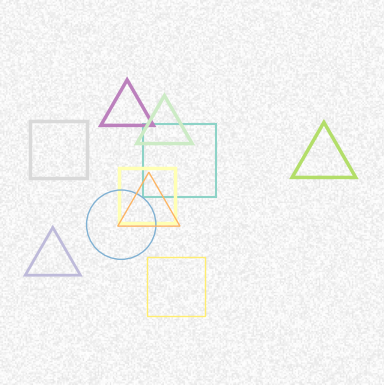[{"shape": "square", "thickness": 1.5, "radius": 0.47, "center": [0.465, 0.582]}, {"shape": "square", "thickness": 2.5, "radius": 0.36, "center": [0.382, 0.492]}, {"shape": "triangle", "thickness": 2, "radius": 0.41, "center": [0.137, 0.327]}, {"shape": "circle", "thickness": 1, "radius": 0.45, "center": [0.315, 0.416]}, {"shape": "triangle", "thickness": 1, "radius": 0.47, "center": [0.387, 0.459]}, {"shape": "triangle", "thickness": 2.5, "radius": 0.48, "center": [0.841, 0.587]}, {"shape": "square", "thickness": 2.5, "radius": 0.37, "center": [0.153, 0.613]}, {"shape": "triangle", "thickness": 2.5, "radius": 0.39, "center": [0.33, 0.714]}, {"shape": "triangle", "thickness": 2.5, "radius": 0.42, "center": [0.427, 0.669]}, {"shape": "square", "thickness": 1, "radius": 0.38, "center": [0.457, 0.256]}]